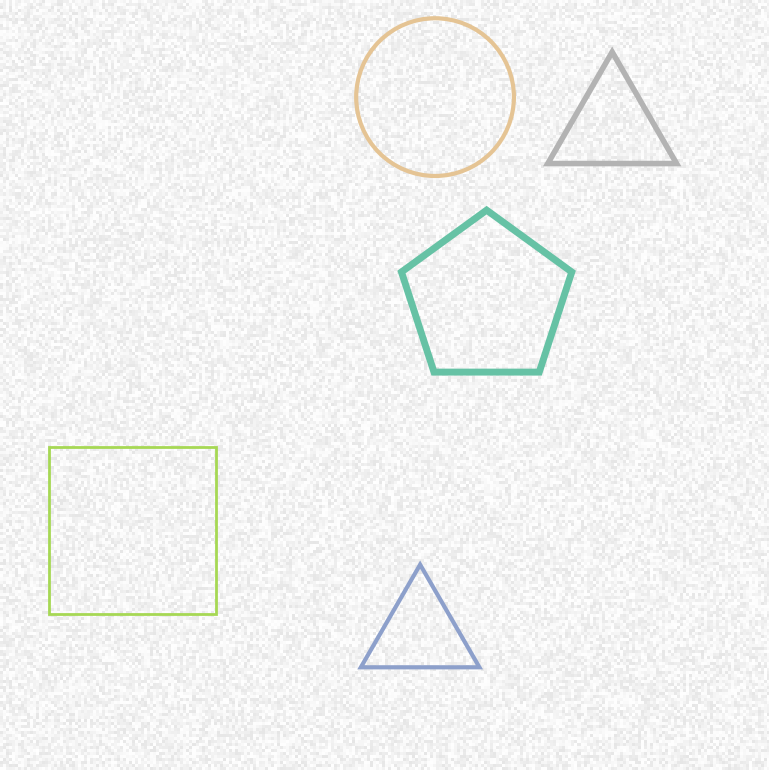[{"shape": "pentagon", "thickness": 2.5, "radius": 0.58, "center": [0.632, 0.611]}, {"shape": "triangle", "thickness": 1.5, "radius": 0.44, "center": [0.546, 0.178]}, {"shape": "square", "thickness": 1, "radius": 0.54, "center": [0.173, 0.311]}, {"shape": "circle", "thickness": 1.5, "radius": 0.51, "center": [0.565, 0.874]}, {"shape": "triangle", "thickness": 2, "radius": 0.48, "center": [0.795, 0.836]}]